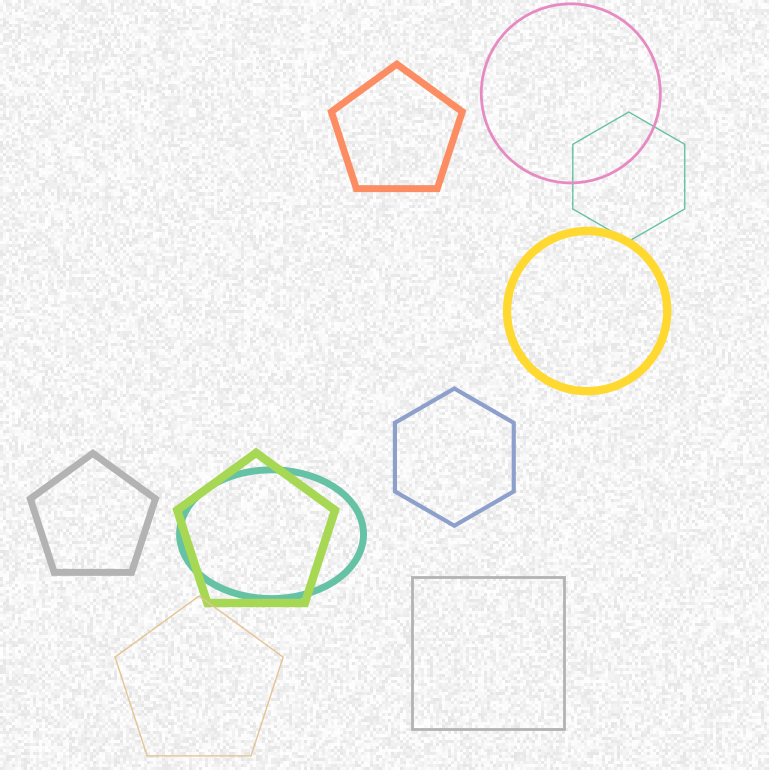[{"shape": "hexagon", "thickness": 0.5, "radius": 0.42, "center": [0.817, 0.771]}, {"shape": "oval", "thickness": 2.5, "radius": 0.6, "center": [0.353, 0.306]}, {"shape": "pentagon", "thickness": 2.5, "radius": 0.45, "center": [0.515, 0.827]}, {"shape": "hexagon", "thickness": 1.5, "radius": 0.45, "center": [0.59, 0.406]}, {"shape": "circle", "thickness": 1, "radius": 0.58, "center": [0.741, 0.879]}, {"shape": "pentagon", "thickness": 3, "radius": 0.54, "center": [0.333, 0.304]}, {"shape": "circle", "thickness": 3, "radius": 0.52, "center": [0.762, 0.596]}, {"shape": "pentagon", "thickness": 0.5, "radius": 0.57, "center": [0.259, 0.111]}, {"shape": "square", "thickness": 1, "radius": 0.5, "center": [0.634, 0.152]}, {"shape": "pentagon", "thickness": 2.5, "radius": 0.43, "center": [0.121, 0.326]}]